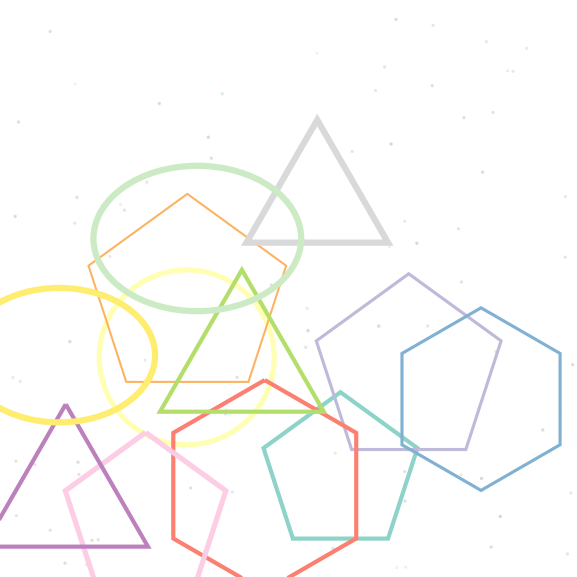[{"shape": "pentagon", "thickness": 2, "radius": 0.7, "center": [0.59, 0.18]}, {"shape": "circle", "thickness": 2.5, "radius": 0.76, "center": [0.323, 0.38]}, {"shape": "pentagon", "thickness": 1.5, "radius": 0.84, "center": [0.708, 0.357]}, {"shape": "hexagon", "thickness": 2, "radius": 0.91, "center": [0.458, 0.158]}, {"shape": "hexagon", "thickness": 1.5, "radius": 0.79, "center": [0.833, 0.308]}, {"shape": "pentagon", "thickness": 1, "radius": 0.9, "center": [0.324, 0.483]}, {"shape": "triangle", "thickness": 2, "radius": 0.82, "center": [0.419, 0.368]}, {"shape": "pentagon", "thickness": 2.5, "radius": 0.73, "center": [0.252, 0.104]}, {"shape": "triangle", "thickness": 3, "radius": 0.71, "center": [0.549, 0.65]}, {"shape": "triangle", "thickness": 2, "radius": 0.82, "center": [0.114, 0.135]}, {"shape": "oval", "thickness": 3, "radius": 0.9, "center": [0.342, 0.586]}, {"shape": "oval", "thickness": 3, "radius": 0.83, "center": [0.102, 0.384]}]